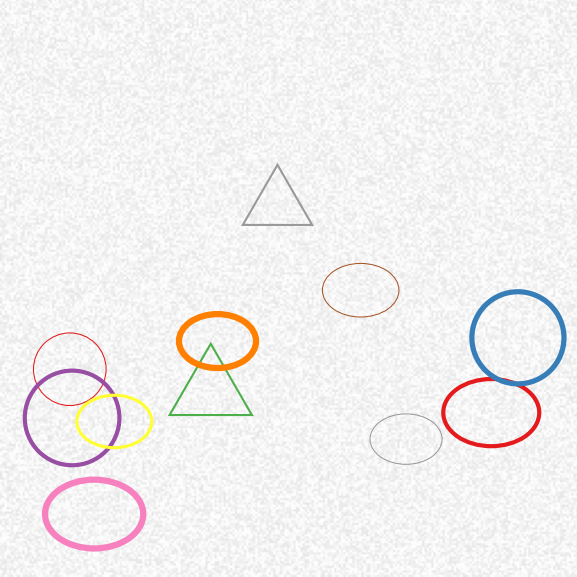[{"shape": "oval", "thickness": 2, "radius": 0.42, "center": [0.851, 0.285]}, {"shape": "circle", "thickness": 0.5, "radius": 0.31, "center": [0.121, 0.36]}, {"shape": "circle", "thickness": 2.5, "radius": 0.4, "center": [0.897, 0.414]}, {"shape": "triangle", "thickness": 1, "radius": 0.41, "center": [0.365, 0.322]}, {"shape": "circle", "thickness": 2, "radius": 0.41, "center": [0.125, 0.275]}, {"shape": "oval", "thickness": 3, "radius": 0.33, "center": [0.377, 0.409]}, {"shape": "oval", "thickness": 1.5, "radius": 0.32, "center": [0.198, 0.269]}, {"shape": "oval", "thickness": 0.5, "radius": 0.33, "center": [0.625, 0.497]}, {"shape": "oval", "thickness": 3, "radius": 0.43, "center": [0.163, 0.109]}, {"shape": "triangle", "thickness": 1, "radius": 0.35, "center": [0.48, 0.644]}, {"shape": "oval", "thickness": 0.5, "radius": 0.31, "center": [0.703, 0.239]}]